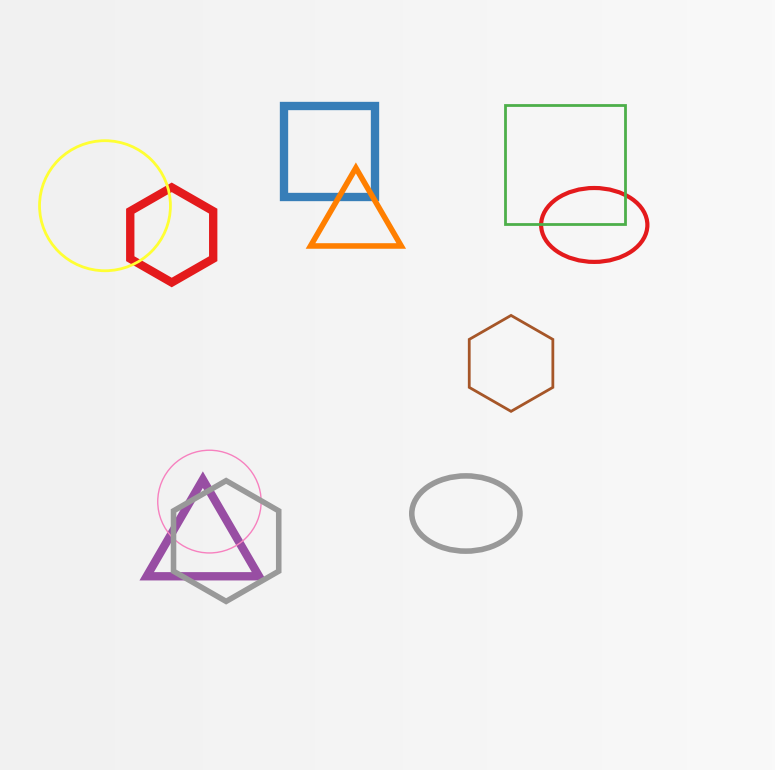[{"shape": "oval", "thickness": 1.5, "radius": 0.34, "center": [0.767, 0.708]}, {"shape": "hexagon", "thickness": 3, "radius": 0.31, "center": [0.222, 0.695]}, {"shape": "square", "thickness": 3, "radius": 0.3, "center": [0.425, 0.804]}, {"shape": "square", "thickness": 1, "radius": 0.39, "center": [0.729, 0.786]}, {"shape": "triangle", "thickness": 3, "radius": 0.42, "center": [0.262, 0.293]}, {"shape": "triangle", "thickness": 2, "radius": 0.34, "center": [0.459, 0.714]}, {"shape": "circle", "thickness": 1, "radius": 0.42, "center": [0.135, 0.733]}, {"shape": "hexagon", "thickness": 1, "radius": 0.31, "center": [0.659, 0.528]}, {"shape": "circle", "thickness": 0.5, "radius": 0.33, "center": [0.27, 0.349]}, {"shape": "oval", "thickness": 2, "radius": 0.35, "center": [0.601, 0.333]}, {"shape": "hexagon", "thickness": 2, "radius": 0.39, "center": [0.292, 0.297]}]